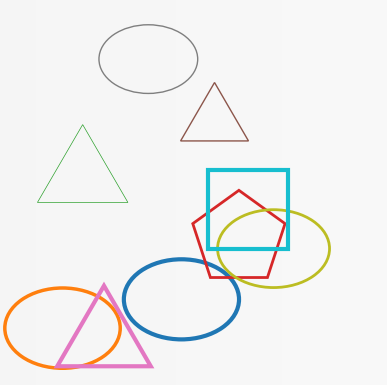[{"shape": "oval", "thickness": 3, "radius": 0.74, "center": [0.468, 0.222]}, {"shape": "oval", "thickness": 2.5, "radius": 0.74, "center": [0.161, 0.148]}, {"shape": "triangle", "thickness": 0.5, "radius": 0.67, "center": [0.213, 0.542]}, {"shape": "pentagon", "thickness": 2, "radius": 0.63, "center": [0.617, 0.38]}, {"shape": "triangle", "thickness": 1, "radius": 0.51, "center": [0.554, 0.685]}, {"shape": "triangle", "thickness": 3, "radius": 0.7, "center": [0.268, 0.118]}, {"shape": "oval", "thickness": 1, "radius": 0.64, "center": [0.383, 0.846]}, {"shape": "oval", "thickness": 2, "radius": 0.72, "center": [0.706, 0.354]}, {"shape": "square", "thickness": 3, "radius": 0.51, "center": [0.64, 0.456]}]